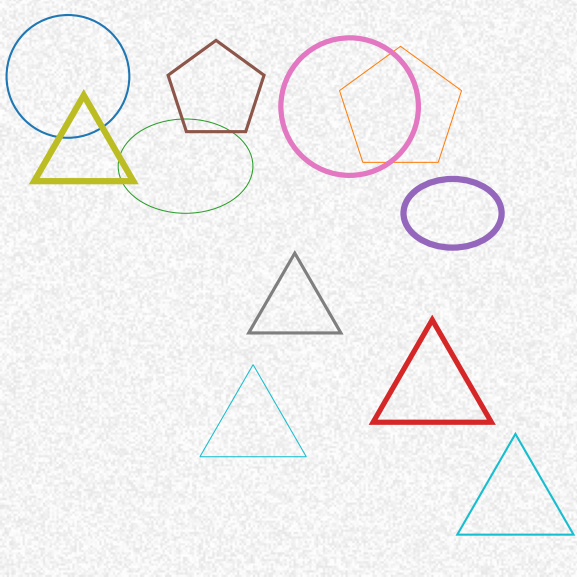[{"shape": "circle", "thickness": 1, "radius": 0.53, "center": [0.118, 0.867]}, {"shape": "pentagon", "thickness": 0.5, "radius": 0.56, "center": [0.694, 0.808]}, {"shape": "oval", "thickness": 0.5, "radius": 0.58, "center": [0.321, 0.711]}, {"shape": "triangle", "thickness": 2.5, "radius": 0.59, "center": [0.748, 0.327]}, {"shape": "oval", "thickness": 3, "radius": 0.42, "center": [0.784, 0.63]}, {"shape": "pentagon", "thickness": 1.5, "radius": 0.44, "center": [0.374, 0.842]}, {"shape": "circle", "thickness": 2.5, "radius": 0.6, "center": [0.605, 0.815]}, {"shape": "triangle", "thickness": 1.5, "radius": 0.46, "center": [0.51, 0.469]}, {"shape": "triangle", "thickness": 3, "radius": 0.5, "center": [0.145, 0.735]}, {"shape": "triangle", "thickness": 0.5, "radius": 0.53, "center": [0.438, 0.261]}, {"shape": "triangle", "thickness": 1, "radius": 0.58, "center": [0.892, 0.131]}]